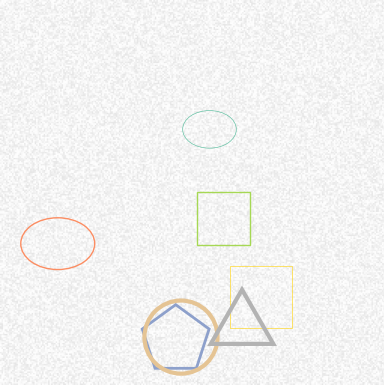[{"shape": "oval", "thickness": 0.5, "radius": 0.35, "center": [0.544, 0.664]}, {"shape": "oval", "thickness": 1, "radius": 0.48, "center": [0.15, 0.367]}, {"shape": "pentagon", "thickness": 2, "radius": 0.46, "center": [0.456, 0.117]}, {"shape": "square", "thickness": 1, "radius": 0.34, "center": [0.581, 0.432]}, {"shape": "square", "thickness": 0.5, "radius": 0.4, "center": [0.678, 0.229]}, {"shape": "circle", "thickness": 3, "radius": 0.47, "center": [0.47, 0.124]}, {"shape": "triangle", "thickness": 3, "radius": 0.47, "center": [0.629, 0.154]}]